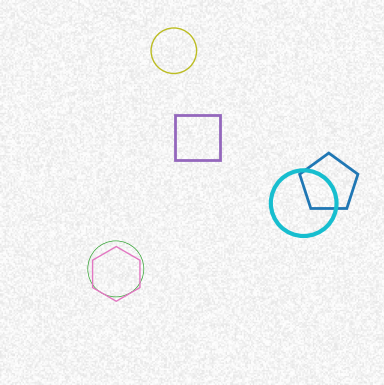[{"shape": "pentagon", "thickness": 2, "radius": 0.4, "center": [0.854, 0.523]}, {"shape": "circle", "thickness": 0.5, "radius": 0.36, "center": [0.301, 0.302]}, {"shape": "square", "thickness": 2, "radius": 0.29, "center": [0.514, 0.642]}, {"shape": "hexagon", "thickness": 1, "radius": 0.36, "center": [0.302, 0.289]}, {"shape": "circle", "thickness": 1, "radius": 0.3, "center": [0.452, 0.868]}, {"shape": "circle", "thickness": 3, "radius": 0.43, "center": [0.789, 0.472]}]